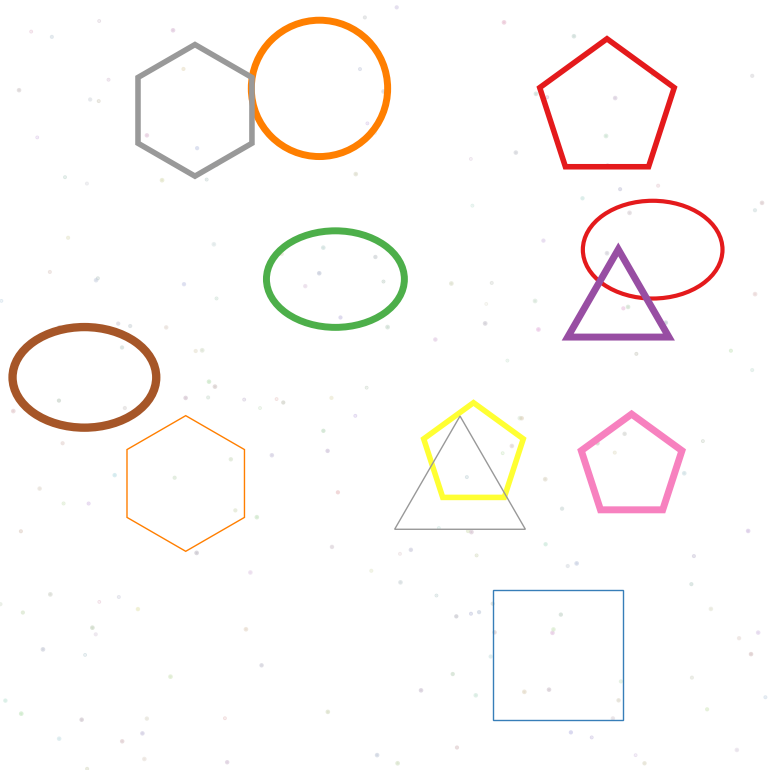[{"shape": "oval", "thickness": 1.5, "radius": 0.45, "center": [0.848, 0.676]}, {"shape": "pentagon", "thickness": 2, "radius": 0.46, "center": [0.788, 0.858]}, {"shape": "square", "thickness": 0.5, "radius": 0.42, "center": [0.725, 0.15]}, {"shape": "oval", "thickness": 2.5, "radius": 0.45, "center": [0.436, 0.638]}, {"shape": "triangle", "thickness": 2.5, "radius": 0.38, "center": [0.803, 0.6]}, {"shape": "circle", "thickness": 2.5, "radius": 0.44, "center": [0.415, 0.885]}, {"shape": "hexagon", "thickness": 0.5, "radius": 0.44, "center": [0.241, 0.372]}, {"shape": "pentagon", "thickness": 2, "radius": 0.34, "center": [0.615, 0.409]}, {"shape": "oval", "thickness": 3, "radius": 0.47, "center": [0.11, 0.51]}, {"shape": "pentagon", "thickness": 2.5, "radius": 0.34, "center": [0.82, 0.393]}, {"shape": "triangle", "thickness": 0.5, "radius": 0.49, "center": [0.597, 0.362]}, {"shape": "hexagon", "thickness": 2, "radius": 0.43, "center": [0.253, 0.857]}]